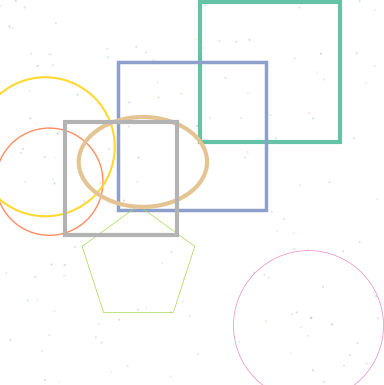[{"shape": "square", "thickness": 3, "radius": 0.91, "center": [0.702, 0.813]}, {"shape": "circle", "thickness": 1, "radius": 0.7, "center": [0.128, 0.528]}, {"shape": "square", "thickness": 2.5, "radius": 0.96, "center": [0.499, 0.647]}, {"shape": "circle", "thickness": 0.5, "radius": 0.97, "center": [0.801, 0.154]}, {"shape": "pentagon", "thickness": 0.5, "radius": 0.77, "center": [0.36, 0.313]}, {"shape": "circle", "thickness": 1.5, "radius": 0.9, "center": [0.118, 0.619]}, {"shape": "oval", "thickness": 3, "radius": 0.83, "center": [0.371, 0.579]}, {"shape": "square", "thickness": 3, "radius": 0.73, "center": [0.314, 0.536]}]